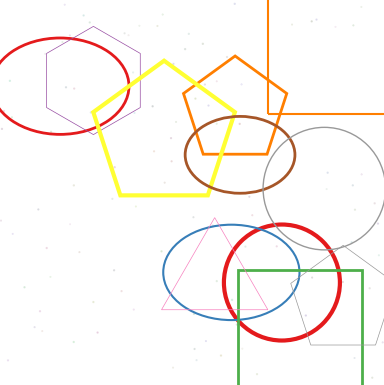[{"shape": "circle", "thickness": 3, "radius": 0.75, "center": [0.732, 0.266]}, {"shape": "oval", "thickness": 2, "radius": 0.89, "center": [0.156, 0.776]}, {"shape": "oval", "thickness": 1.5, "radius": 0.88, "center": [0.601, 0.292]}, {"shape": "square", "thickness": 2, "radius": 0.81, "center": [0.779, 0.137]}, {"shape": "hexagon", "thickness": 0.5, "radius": 0.7, "center": [0.243, 0.791]}, {"shape": "square", "thickness": 1.5, "radius": 0.87, "center": [0.87, 0.878]}, {"shape": "pentagon", "thickness": 2, "radius": 0.71, "center": [0.611, 0.714]}, {"shape": "pentagon", "thickness": 3, "radius": 0.97, "center": [0.426, 0.649]}, {"shape": "oval", "thickness": 2, "radius": 0.71, "center": [0.624, 0.598]}, {"shape": "triangle", "thickness": 0.5, "radius": 0.8, "center": [0.558, 0.275]}, {"shape": "circle", "thickness": 1, "radius": 0.8, "center": [0.842, 0.51]}, {"shape": "pentagon", "thickness": 0.5, "radius": 0.72, "center": [0.891, 0.22]}]